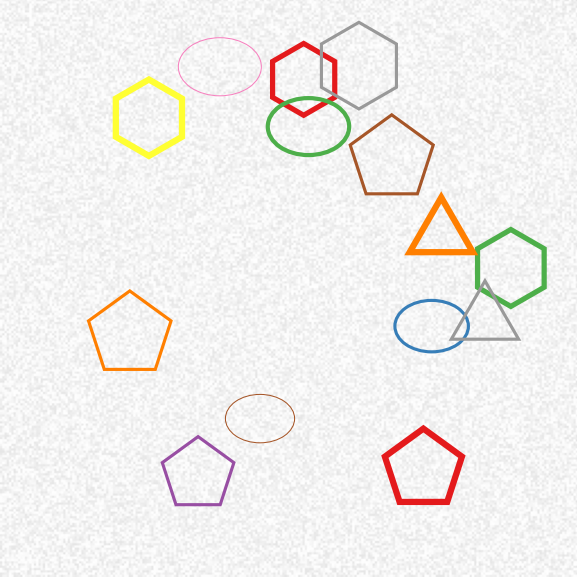[{"shape": "pentagon", "thickness": 3, "radius": 0.35, "center": [0.733, 0.187]}, {"shape": "hexagon", "thickness": 2.5, "radius": 0.31, "center": [0.526, 0.862]}, {"shape": "oval", "thickness": 1.5, "radius": 0.32, "center": [0.747, 0.434]}, {"shape": "oval", "thickness": 2, "radius": 0.35, "center": [0.534, 0.78]}, {"shape": "hexagon", "thickness": 2.5, "radius": 0.33, "center": [0.885, 0.535]}, {"shape": "pentagon", "thickness": 1.5, "radius": 0.33, "center": [0.343, 0.178]}, {"shape": "triangle", "thickness": 3, "radius": 0.32, "center": [0.764, 0.594]}, {"shape": "pentagon", "thickness": 1.5, "radius": 0.38, "center": [0.225, 0.42]}, {"shape": "hexagon", "thickness": 3, "radius": 0.33, "center": [0.258, 0.795]}, {"shape": "pentagon", "thickness": 1.5, "radius": 0.38, "center": [0.678, 0.725]}, {"shape": "oval", "thickness": 0.5, "radius": 0.3, "center": [0.45, 0.274]}, {"shape": "oval", "thickness": 0.5, "radius": 0.36, "center": [0.381, 0.884]}, {"shape": "hexagon", "thickness": 1.5, "radius": 0.37, "center": [0.622, 0.885]}, {"shape": "triangle", "thickness": 1.5, "radius": 0.34, "center": [0.84, 0.445]}]